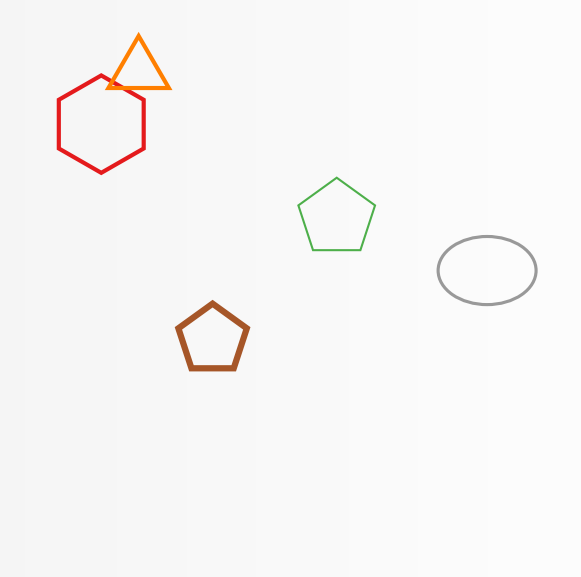[{"shape": "hexagon", "thickness": 2, "radius": 0.42, "center": [0.174, 0.784]}, {"shape": "pentagon", "thickness": 1, "radius": 0.35, "center": [0.579, 0.622]}, {"shape": "triangle", "thickness": 2, "radius": 0.3, "center": [0.239, 0.877]}, {"shape": "pentagon", "thickness": 3, "radius": 0.31, "center": [0.366, 0.411]}, {"shape": "oval", "thickness": 1.5, "radius": 0.42, "center": [0.838, 0.531]}]